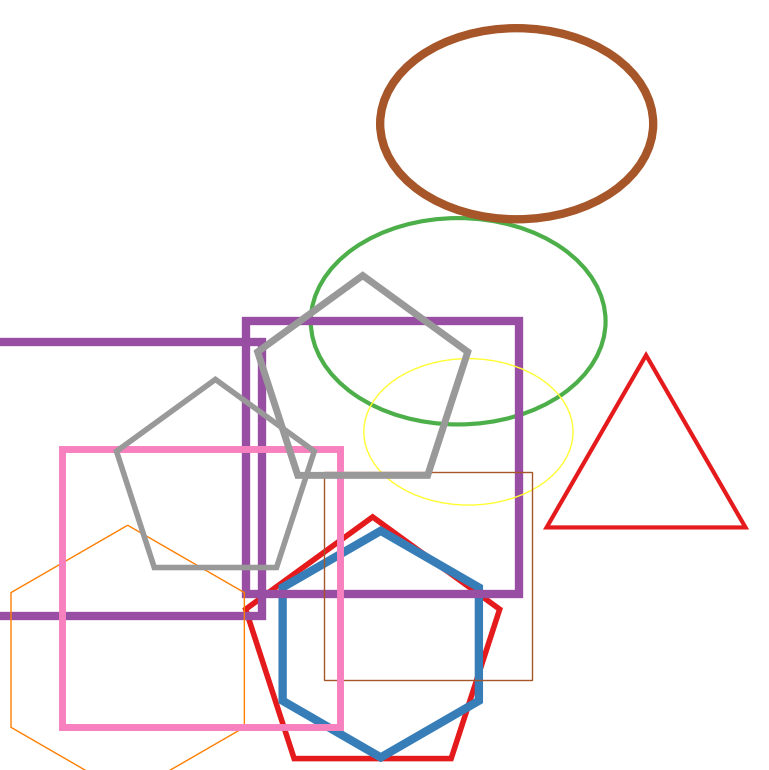[{"shape": "pentagon", "thickness": 2, "radius": 0.87, "center": [0.484, 0.155]}, {"shape": "triangle", "thickness": 1.5, "radius": 0.75, "center": [0.839, 0.39]}, {"shape": "hexagon", "thickness": 3, "radius": 0.74, "center": [0.494, 0.163]}, {"shape": "oval", "thickness": 1.5, "radius": 0.96, "center": [0.595, 0.583]}, {"shape": "square", "thickness": 3, "radius": 0.89, "center": [0.163, 0.378]}, {"shape": "square", "thickness": 3, "radius": 0.89, "center": [0.497, 0.406]}, {"shape": "hexagon", "thickness": 0.5, "radius": 0.87, "center": [0.166, 0.143]}, {"shape": "oval", "thickness": 0.5, "radius": 0.68, "center": [0.608, 0.439]}, {"shape": "oval", "thickness": 3, "radius": 0.89, "center": [0.671, 0.839]}, {"shape": "square", "thickness": 0.5, "radius": 0.68, "center": [0.555, 0.252]}, {"shape": "square", "thickness": 2.5, "radius": 0.9, "center": [0.261, 0.236]}, {"shape": "pentagon", "thickness": 2, "radius": 0.68, "center": [0.28, 0.372]}, {"shape": "pentagon", "thickness": 2.5, "radius": 0.72, "center": [0.471, 0.499]}]